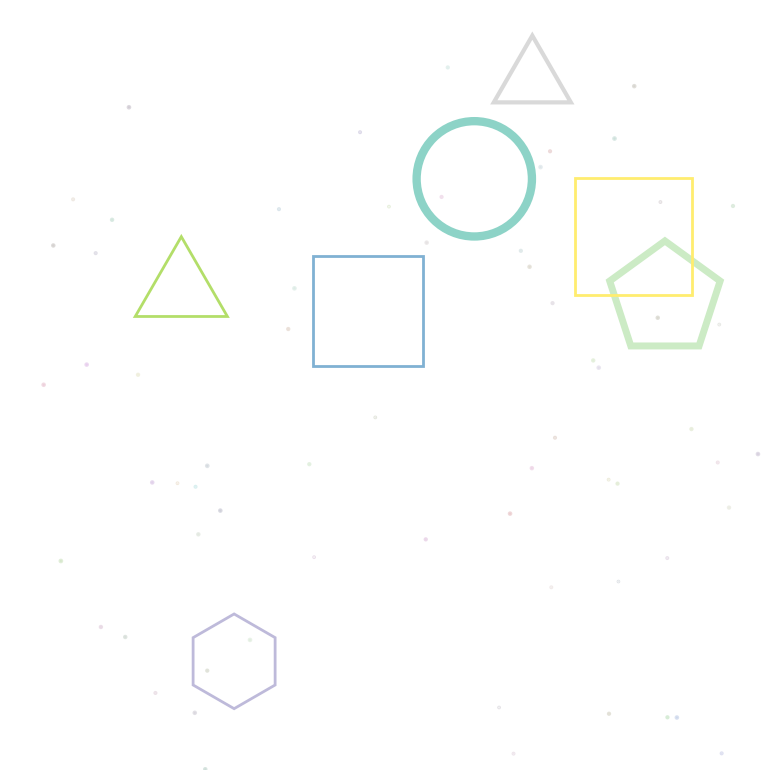[{"shape": "circle", "thickness": 3, "radius": 0.37, "center": [0.616, 0.768]}, {"shape": "hexagon", "thickness": 1, "radius": 0.31, "center": [0.304, 0.141]}, {"shape": "square", "thickness": 1, "radius": 0.36, "center": [0.478, 0.596]}, {"shape": "triangle", "thickness": 1, "radius": 0.35, "center": [0.235, 0.624]}, {"shape": "triangle", "thickness": 1.5, "radius": 0.29, "center": [0.691, 0.896]}, {"shape": "pentagon", "thickness": 2.5, "radius": 0.38, "center": [0.864, 0.612]}, {"shape": "square", "thickness": 1, "radius": 0.38, "center": [0.823, 0.693]}]